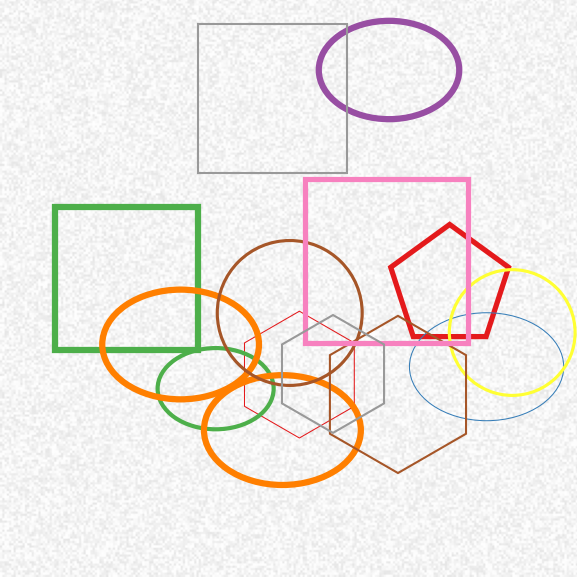[{"shape": "pentagon", "thickness": 2.5, "radius": 0.54, "center": [0.779, 0.503]}, {"shape": "hexagon", "thickness": 0.5, "radius": 0.55, "center": [0.518, 0.35]}, {"shape": "oval", "thickness": 0.5, "radius": 0.67, "center": [0.843, 0.364]}, {"shape": "square", "thickness": 3, "radius": 0.62, "center": [0.219, 0.517]}, {"shape": "oval", "thickness": 2, "radius": 0.5, "center": [0.373, 0.326]}, {"shape": "oval", "thickness": 3, "radius": 0.61, "center": [0.674, 0.878]}, {"shape": "oval", "thickness": 3, "radius": 0.68, "center": [0.313, 0.403]}, {"shape": "oval", "thickness": 3, "radius": 0.68, "center": [0.489, 0.254]}, {"shape": "circle", "thickness": 1.5, "radius": 0.54, "center": [0.887, 0.423]}, {"shape": "circle", "thickness": 1.5, "radius": 0.63, "center": [0.502, 0.457]}, {"shape": "hexagon", "thickness": 1, "radius": 0.68, "center": [0.689, 0.316]}, {"shape": "square", "thickness": 2.5, "radius": 0.71, "center": [0.67, 0.547]}, {"shape": "hexagon", "thickness": 1, "radius": 0.51, "center": [0.577, 0.352]}, {"shape": "square", "thickness": 1, "radius": 0.65, "center": [0.472, 0.828]}]